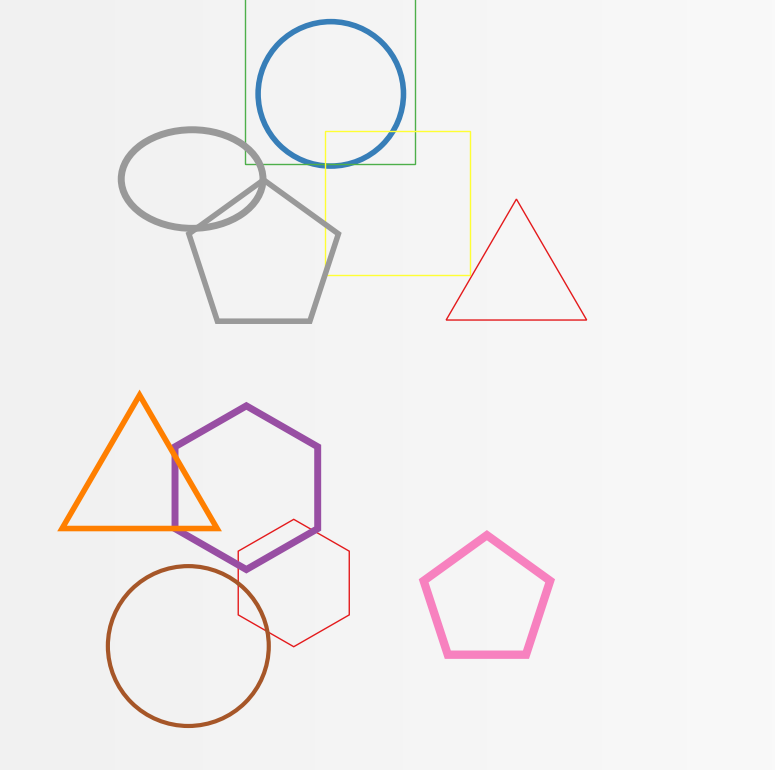[{"shape": "hexagon", "thickness": 0.5, "radius": 0.41, "center": [0.379, 0.243]}, {"shape": "triangle", "thickness": 0.5, "radius": 0.52, "center": [0.666, 0.637]}, {"shape": "circle", "thickness": 2, "radius": 0.47, "center": [0.427, 0.878]}, {"shape": "square", "thickness": 0.5, "radius": 0.55, "center": [0.425, 0.896]}, {"shape": "hexagon", "thickness": 2.5, "radius": 0.53, "center": [0.318, 0.367]}, {"shape": "triangle", "thickness": 2, "radius": 0.58, "center": [0.18, 0.371]}, {"shape": "square", "thickness": 0.5, "radius": 0.47, "center": [0.513, 0.736]}, {"shape": "circle", "thickness": 1.5, "radius": 0.52, "center": [0.243, 0.161]}, {"shape": "pentagon", "thickness": 3, "radius": 0.43, "center": [0.628, 0.219]}, {"shape": "pentagon", "thickness": 2, "radius": 0.51, "center": [0.34, 0.665]}, {"shape": "oval", "thickness": 2.5, "radius": 0.46, "center": [0.248, 0.767]}]